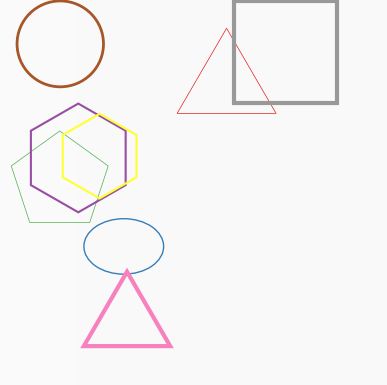[{"shape": "triangle", "thickness": 0.5, "radius": 0.74, "center": [0.585, 0.779]}, {"shape": "oval", "thickness": 1, "radius": 0.51, "center": [0.319, 0.36]}, {"shape": "pentagon", "thickness": 0.5, "radius": 0.66, "center": [0.154, 0.528]}, {"shape": "hexagon", "thickness": 1.5, "radius": 0.71, "center": [0.202, 0.59]}, {"shape": "hexagon", "thickness": 1.5, "radius": 0.55, "center": [0.257, 0.595]}, {"shape": "circle", "thickness": 2, "radius": 0.56, "center": [0.156, 0.886]}, {"shape": "triangle", "thickness": 3, "radius": 0.64, "center": [0.328, 0.165]}, {"shape": "square", "thickness": 3, "radius": 0.66, "center": [0.736, 0.865]}]